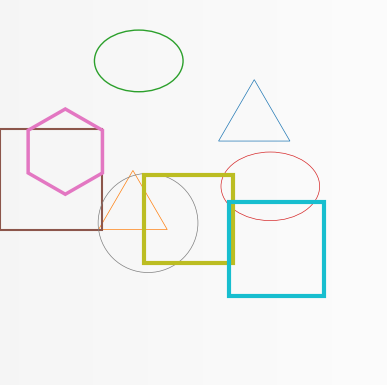[{"shape": "triangle", "thickness": 0.5, "radius": 0.53, "center": [0.656, 0.687]}, {"shape": "triangle", "thickness": 0.5, "radius": 0.51, "center": [0.343, 0.455]}, {"shape": "oval", "thickness": 1, "radius": 0.57, "center": [0.358, 0.842]}, {"shape": "oval", "thickness": 0.5, "radius": 0.64, "center": [0.698, 0.516]}, {"shape": "square", "thickness": 1.5, "radius": 0.65, "center": [0.131, 0.534]}, {"shape": "hexagon", "thickness": 2.5, "radius": 0.55, "center": [0.169, 0.606]}, {"shape": "circle", "thickness": 0.5, "radius": 0.64, "center": [0.382, 0.421]}, {"shape": "square", "thickness": 3, "radius": 0.57, "center": [0.486, 0.431]}, {"shape": "square", "thickness": 3, "radius": 0.62, "center": [0.714, 0.353]}]